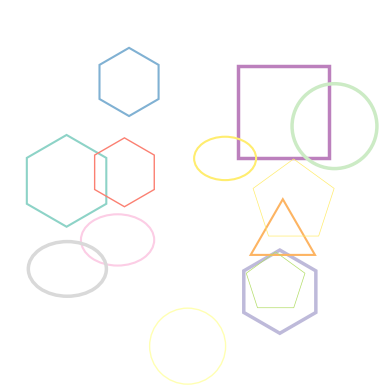[{"shape": "hexagon", "thickness": 1.5, "radius": 0.6, "center": [0.173, 0.53]}, {"shape": "circle", "thickness": 1, "radius": 0.49, "center": [0.487, 0.101]}, {"shape": "hexagon", "thickness": 2.5, "radius": 0.54, "center": [0.727, 0.242]}, {"shape": "hexagon", "thickness": 1, "radius": 0.45, "center": [0.323, 0.552]}, {"shape": "hexagon", "thickness": 1.5, "radius": 0.44, "center": [0.335, 0.787]}, {"shape": "triangle", "thickness": 1.5, "radius": 0.48, "center": [0.735, 0.386]}, {"shape": "pentagon", "thickness": 0.5, "radius": 0.4, "center": [0.716, 0.266]}, {"shape": "oval", "thickness": 1.5, "radius": 0.48, "center": [0.305, 0.377]}, {"shape": "oval", "thickness": 2.5, "radius": 0.51, "center": [0.175, 0.302]}, {"shape": "square", "thickness": 2.5, "radius": 0.6, "center": [0.737, 0.709]}, {"shape": "circle", "thickness": 2.5, "radius": 0.55, "center": [0.869, 0.672]}, {"shape": "oval", "thickness": 1.5, "radius": 0.4, "center": [0.585, 0.589]}, {"shape": "pentagon", "thickness": 0.5, "radius": 0.55, "center": [0.763, 0.476]}]